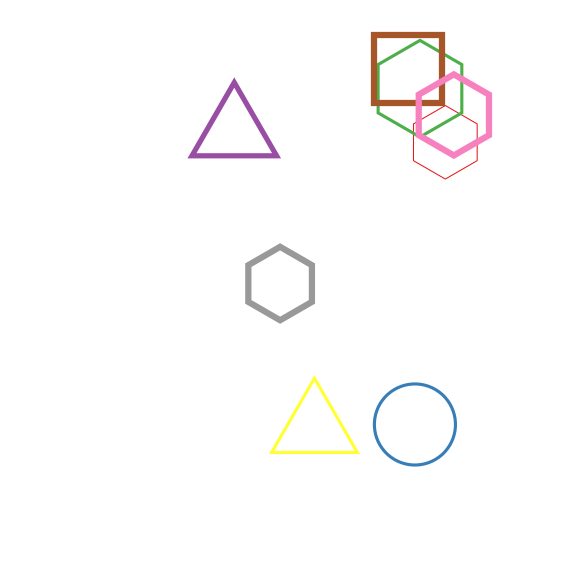[{"shape": "hexagon", "thickness": 0.5, "radius": 0.32, "center": [0.771, 0.753]}, {"shape": "circle", "thickness": 1.5, "radius": 0.35, "center": [0.718, 0.264]}, {"shape": "hexagon", "thickness": 1.5, "radius": 0.42, "center": [0.727, 0.846]}, {"shape": "triangle", "thickness": 2.5, "radius": 0.42, "center": [0.406, 0.772]}, {"shape": "triangle", "thickness": 1.5, "radius": 0.43, "center": [0.545, 0.259]}, {"shape": "square", "thickness": 3, "radius": 0.29, "center": [0.707, 0.879]}, {"shape": "hexagon", "thickness": 3, "radius": 0.35, "center": [0.786, 0.8]}, {"shape": "hexagon", "thickness": 3, "radius": 0.32, "center": [0.485, 0.508]}]